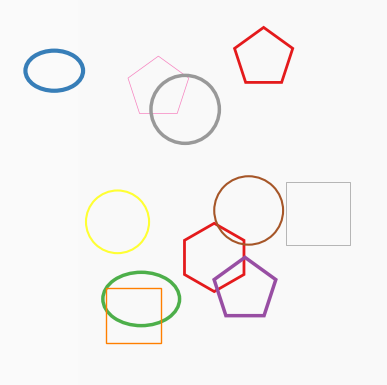[{"shape": "pentagon", "thickness": 2, "radius": 0.39, "center": [0.68, 0.85]}, {"shape": "hexagon", "thickness": 2, "radius": 0.44, "center": [0.553, 0.331]}, {"shape": "oval", "thickness": 3, "radius": 0.37, "center": [0.14, 0.816]}, {"shape": "oval", "thickness": 2.5, "radius": 0.49, "center": [0.364, 0.223]}, {"shape": "pentagon", "thickness": 2.5, "radius": 0.42, "center": [0.632, 0.248]}, {"shape": "square", "thickness": 1, "radius": 0.36, "center": [0.344, 0.18]}, {"shape": "circle", "thickness": 1.5, "radius": 0.41, "center": [0.303, 0.424]}, {"shape": "circle", "thickness": 1.5, "radius": 0.44, "center": [0.642, 0.453]}, {"shape": "pentagon", "thickness": 0.5, "radius": 0.41, "center": [0.409, 0.772]}, {"shape": "circle", "thickness": 2.5, "radius": 0.44, "center": [0.478, 0.716]}, {"shape": "square", "thickness": 0.5, "radius": 0.41, "center": [0.82, 0.446]}]